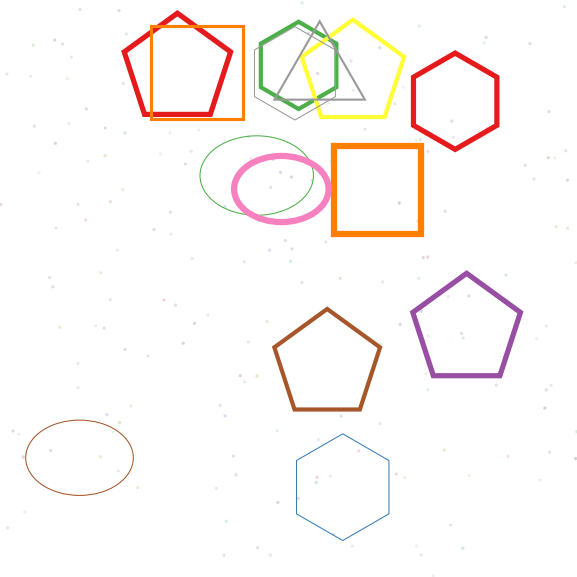[{"shape": "hexagon", "thickness": 2.5, "radius": 0.42, "center": [0.788, 0.824]}, {"shape": "pentagon", "thickness": 2.5, "radius": 0.48, "center": [0.307, 0.879]}, {"shape": "hexagon", "thickness": 0.5, "radius": 0.46, "center": [0.593, 0.156]}, {"shape": "hexagon", "thickness": 2, "radius": 0.38, "center": [0.517, 0.886]}, {"shape": "oval", "thickness": 0.5, "radius": 0.49, "center": [0.445, 0.695]}, {"shape": "pentagon", "thickness": 2.5, "radius": 0.49, "center": [0.808, 0.428]}, {"shape": "square", "thickness": 1.5, "radius": 0.4, "center": [0.341, 0.873]}, {"shape": "square", "thickness": 3, "radius": 0.38, "center": [0.654, 0.67]}, {"shape": "pentagon", "thickness": 2, "radius": 0.47, "center": [0.611, 0.872]}, {"shape": "pentagon", "thickness": 2, "radius": 0.48, "center": [0.567, 0.368]}, {"shape": "oval", "thickness": 0.5, "radius": 0.47, "center": [0.138, 0.206]}, {"shape": "oval", "thickness": 3, "radius": 0.41, "center": [0.487, 0.672]}, {"shape": "hexagon", "thickness": 0.5, "radius": 0.4, "center": [0.511, 0.872]}, {"shape": "triangle", "thickness": 1, "radius": 0.45, "center": [0.554, 0.872]}]